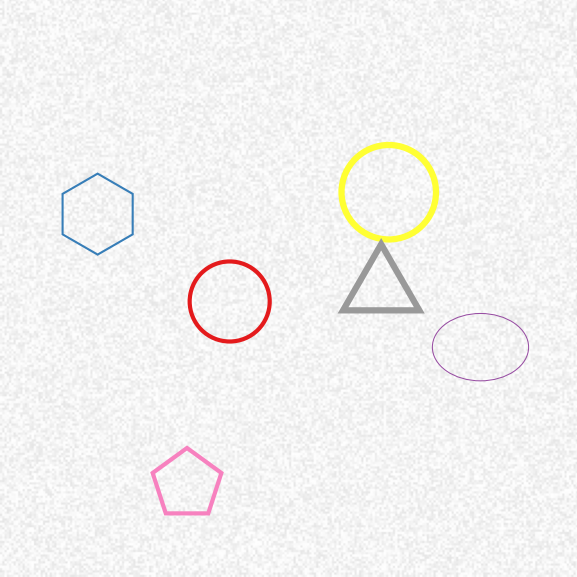[{"shape": "circle", "thickness": 2, "radius": 0.35, "center": [0.398, 0.477]}, {"shape": "hexagon", "thickness": 1, "radius": 0.35, "center": [0.169, 0.628]}, {"shape": "oval", "thickness": 0.5, "radius": 0.42, "center": [0.832, 0.398]}, {"shape": "circle", "thickness": 3, "radius": 0.41, "center": [0.673, 0.666]}, {"shape": "pentagon", "thickness": 2, "radius": 0.31, "center": [0.324, 0.161]}, {"shape": "triangle", "thickness": 3, "radius": 0.38, "center": [0.66, 0.5]}]